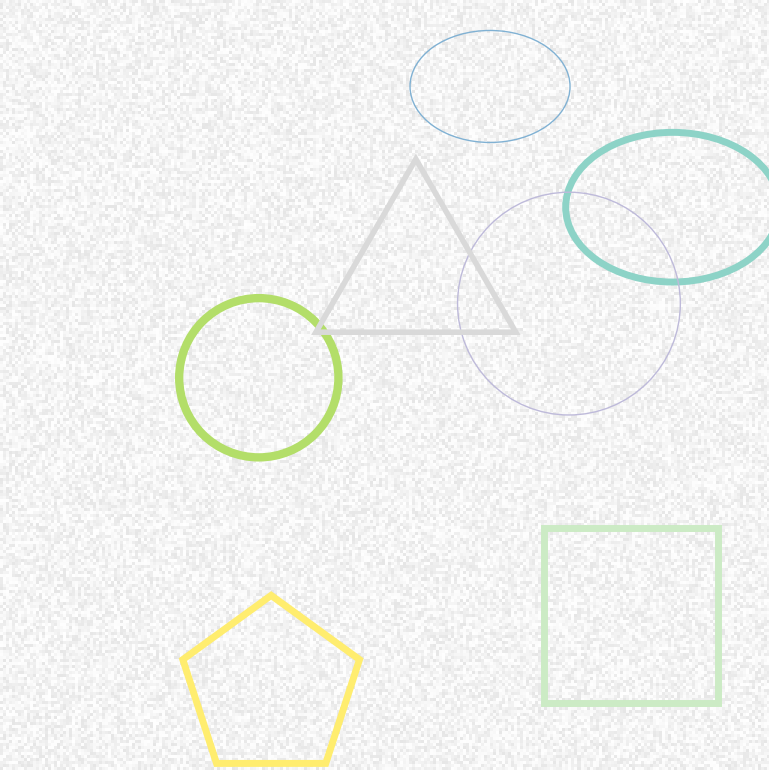[{"shape": "oval", "thickness": 2.5, "radius": 0.69, "center": [0.874, 0.731]}, {"shape": "circle", "thickness": 0.5, "radius": 0.72, "center": [0.739, 0.606]}, {"shape": "oval", "thickness": 0.5, "radius": 0.52, "center": [0.636, 0.888]}, {"shape": "circle", "thickness": 3, "radius": 0.52, "center": [0.336, 0.509]}, {"shape": "triangle", "thickness": 2, "radius": 0.75, "center": [0.54, 0.644]}, {"shape": "square", "thickness": 2.5, "radius": 0.57, "center": [0.819, 0.2]}, {"shape": "pentagon", "thickness": 2.5, "radius": 0.6, "center": [0.352, 0.106]}]